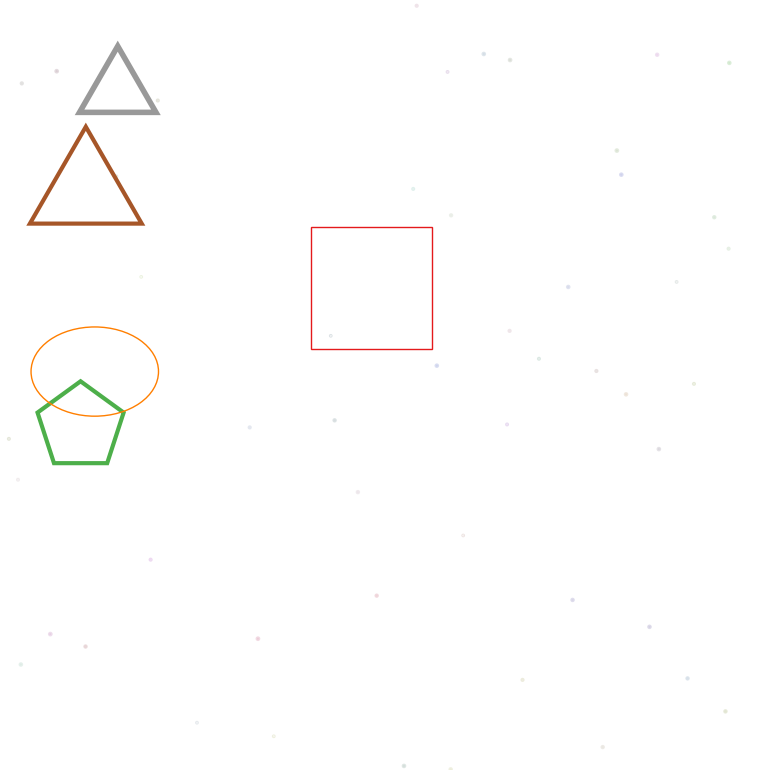[{"shape": "square", "thickness": 0.5, "radius": 0.39, "center": [0.482, 0.626]}, {"shape": "pentagon", "thickness": 1.5, "radius": 0.29, "center": [0.105, 0.446]}, {"shape": "oval", "thickness": 0.5, "radius": 0.41, "center": [0.123, 0.517]}, {"shape": "triangle", "thickness": 1.5, "radius": 0.42, "center": [0.111, 0.752]}, {"shape": "triangle", "thickness": 2, "radius": 0.29, "center": [0.153, 0.883]}]